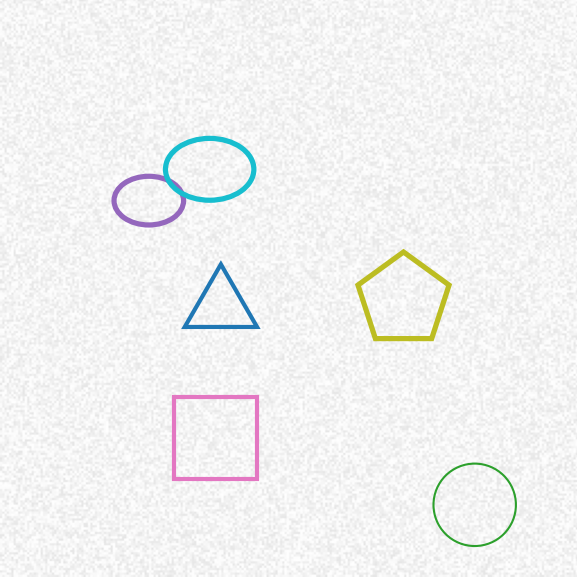[{"shape": "triangle", "thickness": 2, "radius": 0.36, "center": [0.383, 0.469]}, {"shape": "circle", "thickness": 1, "radius": 0.36, "center": [0.822, 0.125]}, {"shape": "oval", "thickness": 2.5, "radius": 0.3, "center": [0.258, 0.652]}, {"shape": "square", "thickness": 2, "radius": 0.36, "center": [0.374, 0.241]}, {"shape": "pentagon", "thickness": 2.5, "radius": 0.41, "center": [0.699, 0.48]}, {"shape": "oval", "thickness": 2.5, "radius": 0.38, "center": [0.363, 0.706]}]